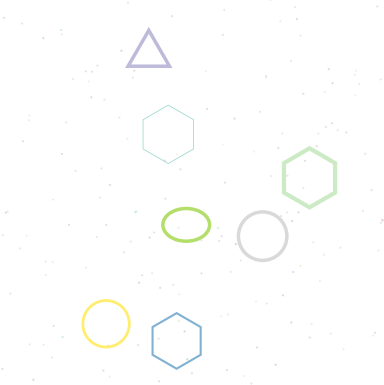[{"shape": "hexagon", "thickness": 0.5, "radius": 0.38, "center": [0.437, 0.651]}, {"shape": "triangle", "thickness": 2.5, "radius": 0.31, "center": [0.386, 0.859]}, {"shape": "hexagon", "thickness": 1.5, "radius": 0.36, "center": [0.459, 0.114]}, {"shape": "oval", "thickness": 2.5, "radius": 0.3, "center": [0.484, 0.416]}, {"shape": "circle", "thickness": 2.5, "radius": 0.31, "center": [0.682, 0.387]}, {"shape": "hexagon", "thickness": 3, "radius": 0.38, "center": [0.804, 0.538]}, {"shape": "circle", "thickness": 2, "radius": 0.3, "center": [0.276, 0.159]}]